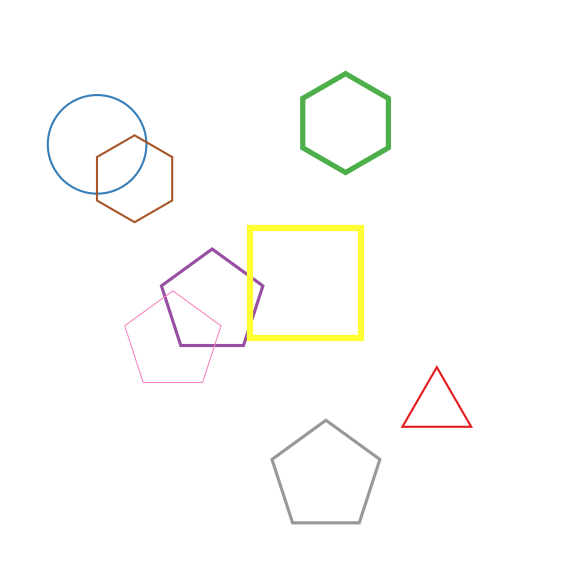[{"shape": "triangle", "thickness": 1, "radius": 0.34, "center": [0.756, 0.295]}, {"shape": "circle", "thickness": 1, "radius": 0.43, "center": [0.168, 0.749]}, {"shape": "hexagon", "thickness": 2.5, "radius": 0.43, "center": [0.598, 0.786]}, {"shape": "pentagon", "thickness": 1.5, "radius": 0.46, "center": [0.367, 0.476]}, {"shape": "square", "thickness": 3, "radius": 0.48, "center": [0.529, 0.51]}, {"shape": "hexagon", "thickness": 1, "radius": 0.38, "center": [0.233, 0.69]}, {"shape": "pentagon", "thickness": 0.5, "radius": 0.44, "center": [0.299, 0.408]}, {"shape": "pentagon", "thickness": 1.5, "radius": 0.49, "center": [0.564, 0.173]}]